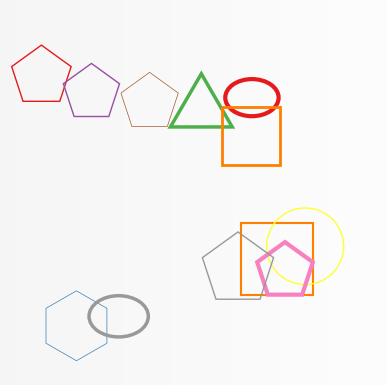[{"shape": "oval", "thickness": 3, "radius": 0.34, "center": [0.65, 0.746]}, {"shape": "pentagon", "thickness": 1, "radius": 0.4, "center": [0.107, 0.802]}, {"shape": "hexagon", "thickness": 0.5, "radius": 0.45, "center": [0.197, 0.154]}, {"shape": "triangle", "thickness": 2.5, "radius": 0.46, "center": [0.52, 0.716]}, {"shape": "pentagon", "thickness": 1, "radius": 0.38, "center": [0.236, 0.759]}, {"shape": "square", "thickness": 1.5, "radius": 0.47, "center": [0.715, 0.328]}, {"shape": "square", "thickness": 2, "radius": 0.38, "center": [0.649, 0.647]}, {"shape": "circle", "thickness": 1, "radius": 0.5, "center": [0.788, 0.36]}, {"shape": "pentagon", "thickness": 0.5, "radius": 0.39, "center": [0.386, 0.734]}, {"shape": "pentagon", "thickness": 3, "radius": 0.38, "center": [0.736, 0.296]}, {"shape": "oval", "thickness": 2.5, "radius": 0.38, "center": [0.306, 0.178]}, {"shape": "pentagon", "thickness": 1, "radius": 0.48, "center": [0.614, 0.301]}]